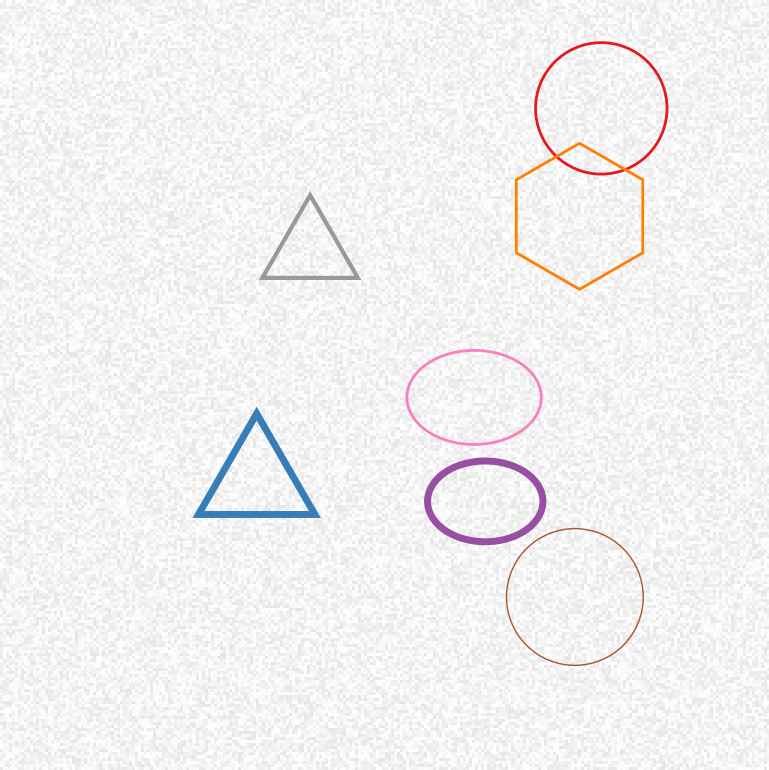[{"shape": "circle", "thickness": 1, "radius": 0.43, "center": [0.781, 0.859]}, {"shape": "triangle", "thickness": 2.5, "radius": 0.44, "center": [0.333, 0.376]}, {"shape": "oval", "thickness": 2.5, "radius": 0.37, "center": [0.63, 0.349]}, {"shape": "hexagon", "thickness": 1, "radius": 0.47, "center": [0.753, 0.719]}, {"shape": "circle", "thickness": 0.5, "radius": 0.44, "center": [0.747, 0.225]}, {"shape": "oval", "thickness": 1, "radius": 0.44, "center": [0.616, 0.484]}, {"shape": "triangle", "thickness": 1.5, "radius": 0.36, "center": [0.403, 0.675]}]